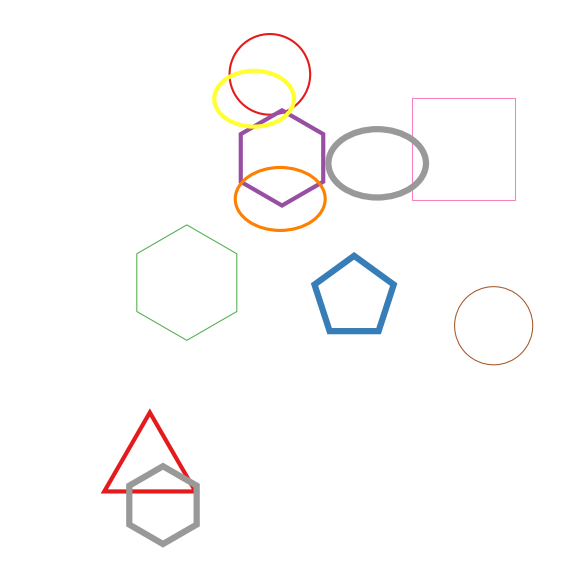[{"shape": "circle", "thickness": 1, "radius": 0.35, "center": [0.467, 0.87]}, {"shape": "triangle", "thickness": 2, "radius": 0.46, "center": [0.259, 0.194]}, {"shape": "pentagon", "thickness": 3, "radius": 0.36, "center": [0.613, 0.484]}, {"shape": "hexagon", "thickness": 0.5, "radius": 0.5, "center": [0.323, 0.51]}, {"shape": "hexagon", "thickness": 2, "radius": 0.41, "center": [0.488, 0.726]}, {"shape": "oval", "thickness": 1.5, "radius": 0.39, "center": [0.485, 0.655]}, {"shape": "oval", "thickness": 2, "radius": 0.34, "center": [0.44, 0.828]}, {"shape": "circle", "thickness": 0.5, "radius": 0.34, "center": [0.855, 0.435]}, {"shape": "square", "thickness": 0.5, "radius": 0.44, "center": [0.803, 0.741]}, {"shape": "oval", "thickness": 3, "radius": 0.42, "center": [0.653, 0.716]}, {"shape": "hexagon", "thickness": 3, "radius": 0.34, "center": [0.282, 0.124]}]